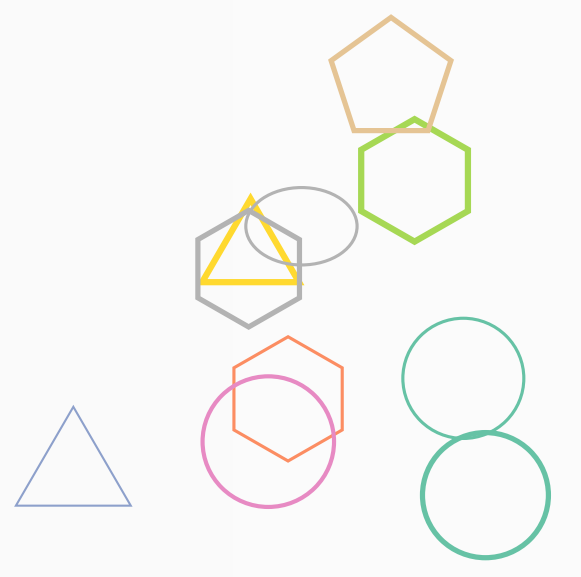[{"shape": "circle", "thickness": 1.5, "radius": 0.52, "center": [0.797, 0.344]}, {"shape": "circle", "thickness": 2.5, "radius": 0.54, "center": [0.835, 0.142]}, {"shape": "hexagon", "thickness": 1.5, "radius": 0.54, "center": [0.496, 0.308]}, {"shape": "triangle", "thickness": 1, "radius": 0.57, "center": [0.126, 0.181]}, {"shape": "circle", "thickness": 2, "radius": 0.57, "center": [0.462, 0.234]}, {"shape": "hexagon", "thickness": 3, "radius": 0.53, "center": [0.713, 0.687]}, {"shape": "triangle", "thickness": 3, "radius": 0.48, "center": [0.431, 0.559]}, {"shape": "pentagon", "thickness": 2.5, "radius": 0.54, "center": [0.673, 0.861]}, {"shape": "oval", "thickness": 1.5, "radius": 0.48, "center": [0.519, 0.607]}, {"shape": "hexagon", "thickness": 2.5, "radius": 0.5, "center": [0.428, 0.534]}]